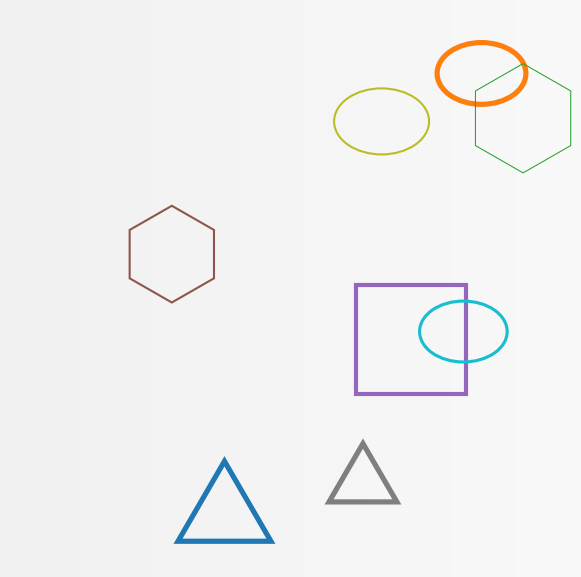[{"shape": "triangle", "thickness": 2.5, "radius": 0.46, "center": [0.386, 0.108]}, {"shape": "oval", "thickness": 2.5, "radius": 0.38, "center": [0.828, 0.872]}, {"shape": "hexagon", "thickness": 0.5, "radius": 0.47, "center": [0.9, 0.794]}, {"shape": "square", "thickness": 2, "radius": 0.47, "center": [0.707, 0.411]}, {"shape": "hexagon", "thickness": 1, "radius": 0.42, "center": [0.296, 0.559]}, {"shape": "triangle", "thickness": 2.5, "radius": 0.34, "center": [0.624, 0.164]}, {"shape": "oval", "thickness": 1, "radius": 0.41, "center": [0.656, 0.789]}, {"shape": "oval", "thickness": 1.5, "radius": 0.38, "center": [0.797, 0.425]}]